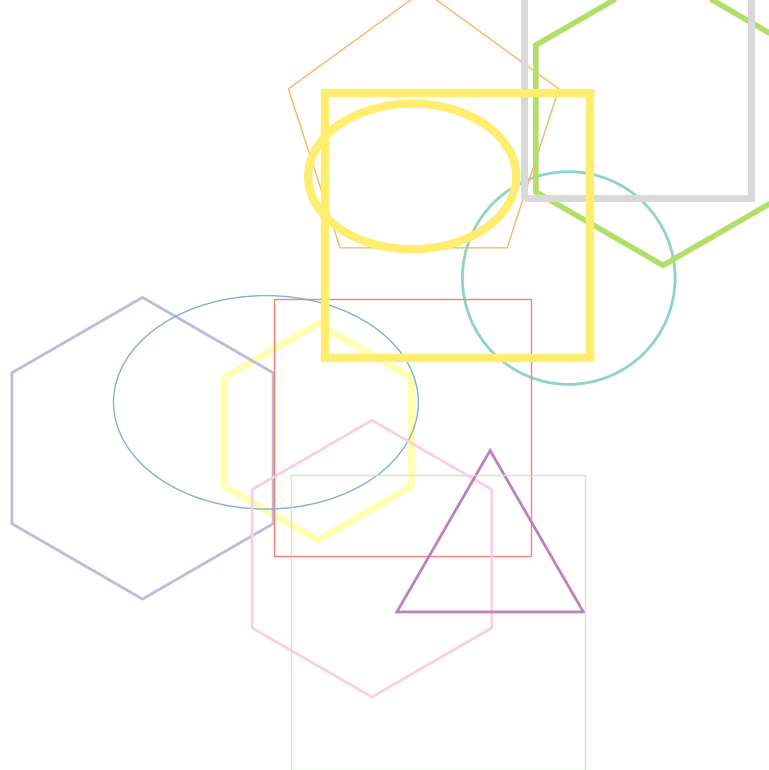[{"shape": "circle", "thickness": 1, "radius": 0.69, "center": [0.739, 0.639]}, {"shape": "hexagon", "thickness": 2.5, "radius": 0.7, "center": [0.413, 0.439]}, {"shape": "hexagon", "thickness": 1, "radius": 0.98, "center": [0.185, 0.418]}, {"shape": "square", "thickness": 0.5, "radius": 0.83, "center": [0.523, 0.445]}, {"shape": "oval", "thickness": 0.5, "radius": 0.99, "center": [0.345, 0.478]}, {"shape": "pentagon", "thickness": 0.5, "radius": 0.92, "center": [0.55, 0.828]}, {"shape": "hexagon", "thickness": 2, "radius": 0.95, "center": [0.861, 0.846]}, {"shape": "hexagon", "thickness": 1, "radius": 0.9, "center": [0.483, 0.274]}, {"shape": "square", "thickness": 2.5, "radius": 0.74, "center": [0.828, 0.89]}, {"shape": "triangle", "thickness": 1, "radius": 0.7, "center": [0.637, 0.275]}, {"shape": "square", "thickness": 0.5, "radius": 0.96, "center": [0.569, 0.191]}, {"shape": "square", "thickness": 3, "radius": 0.86, "center": [0.594, 0.707]}, {"shape": "oval", "thickness": 3, "radius": 0.68, "center": [0.535, 0.771]}]